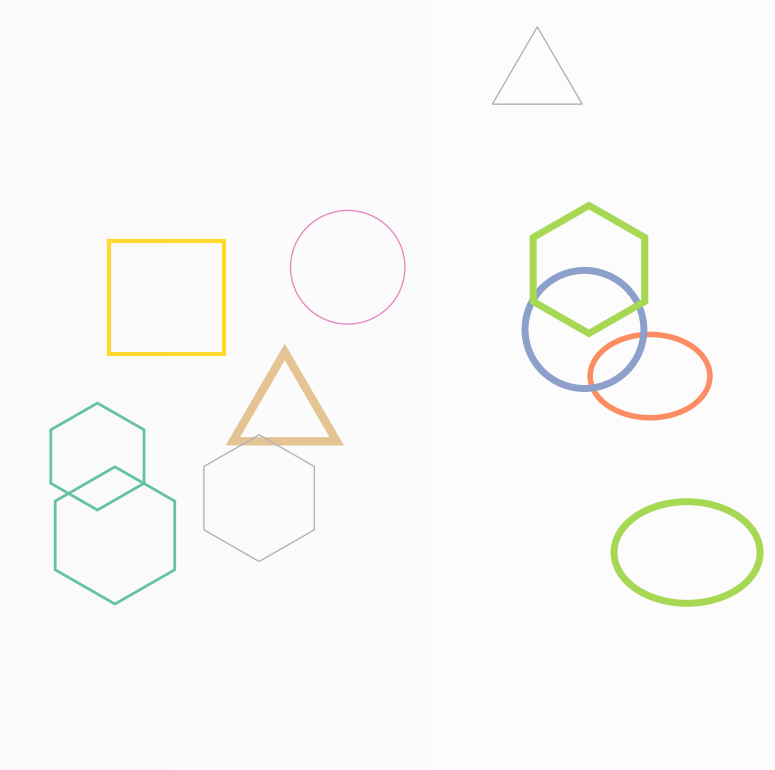[{"shape": "hexagon", "thickness": 1, "radius": 0.35, "center": [0.126, 0.407]}, {"shape": "hexagon", "thickness": 1, "radius": 0.45, "center": [0.148, 0.305]}, {"shape": "oval", "thickness": 2, "radius": 0.39, "center": [0.839, 0.512]}, {"shape": "circle", "thickness": 2.5, "radius": 0.38, "center": [0.754, 0.572]}, {"shape": "circle", "thickness": 0.5, "radius": 0.37, "center": [0.449, 0.653]}, {"shape": "oval", "thickness": 2.5, "radius": 0.47, "center": [0.887, 0.282]}, {"shape": "hexagon", "thickness": 2.5, "radius": 0.42, "center": [0.76, 0.65]}, {"shape": "square", "thickness": 1.5, "radius": 0.37, "center": [0.215, 0.614]}, {"shape": "triangle", "thickness": 3, "radius": 0.39, "center": [0.367, 0.466]}, {"shape": "hexagon", "thickness": 0.5, "radius": 0.41, "center": [0.334, 0.353]}, {"shape": "triangle", "thickness": 0.5, "radius": 0.33, "center": [0.693, 0.898]}]